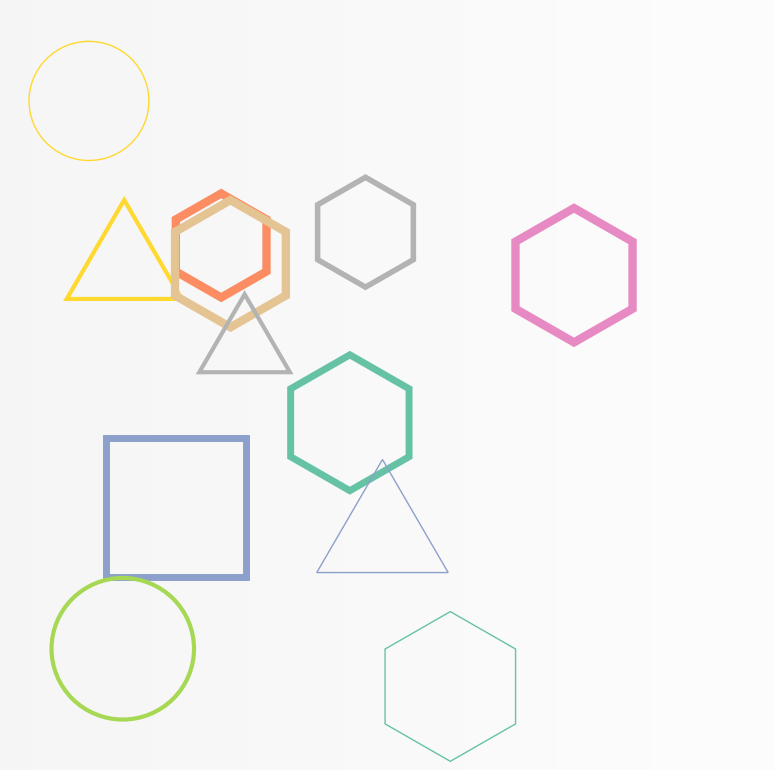[{"shape": "hexagon", "thickness": 2.5, "radius": 0.44, "center": [0.451, 0.451]}, {"shape": "hexagon", "thickness": 0.5, "radius": 0.49, "center": [0.581, 0.108]}, {"shape": "hexagon", "thickness": 3, "radius": 0.34, "center": [0.285, 0.681]}, {"shape": "triangle", "thickness": 0.5, "radius": 0.49, "center": [0.493, 0.305]}, {"shape": "square", "thickness": 2.5, "radius": 0.45, "center": [0.227, 0.341]}, {"shape": "hexagon", "thickness": 3, "radius": 0.44, "center": [0.741, 0.643]}, {"shape": "circle", "thickness": 1.5, "radius": 0.46, "center": [0.158, 0.157]}, {"shape": "triangle", "thickness": 1.5, "radius": 0.43, "center": [0.16, 0.655]}, {"shape": "circle", "thickness": 0.5, "radius": 0.39, "center": [0.115, 0.869]}, {"shape": "hexagon", "thickness": 3, "radius": 0.41, "center": [0.297, 0.658]}, {"shape": "hexagon", "thickness": 2, "radius": 0.36, "center": [0.472, 0.698]}, {"shape": "triangle", "thickness": 1.5, "radius": 0.34, "center": [0.316, 0.55]}]